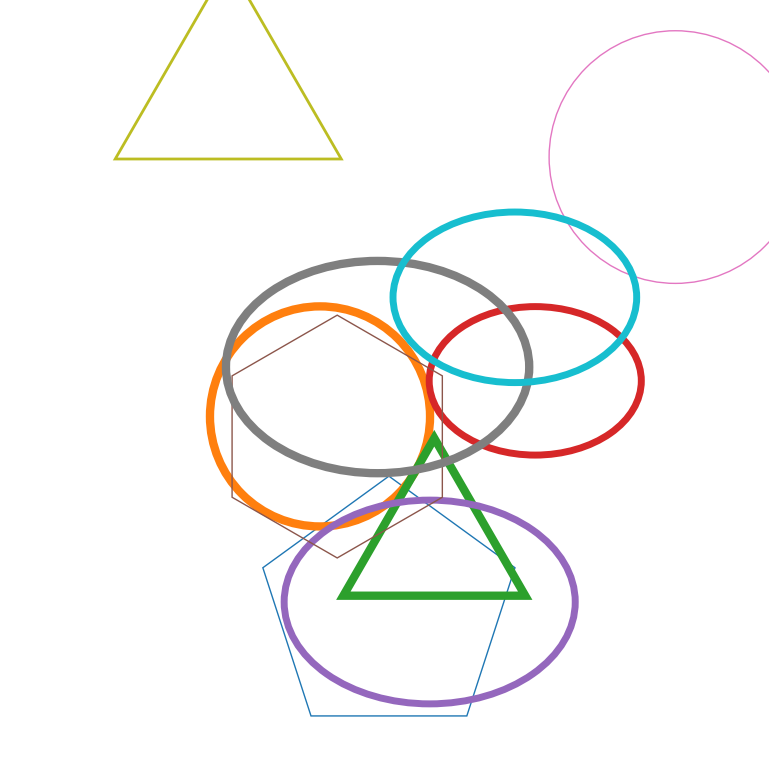[{"shape": "pentagon", "thickness": 0.5, "radius": 0.86, "center": [0.505, 0.209]}, {"shape": "circle", "thickness": 3, "radius": 0.71, "center": [0.416, 0.459]}, {"shape": "triangle", "thickness": 3, "radius": 0.68, "center": [0.564, 0.295]}, {"shape": "oval", "thickness": 2.5, "radius": 0.69, "center": [0.695, 0.505]}, {"shape": "oval", "thickness": 2.5, "radius": 0.95, "center": [0.558, 0.218]}, {"shape": "hexagon", "thickness": 0.5, "radius": 0.79, "center": [0.438, 0.433]}, {"shape": "circle", "thickness": 0.5, "radius": 0.82, "center": [0.877, 0.796]}, {"shape": "oval", "thickness": 3, "radius": 0.98, "center": [0.49, 0.523]}, {"shape": "triangle", "thickness": 1, "radius": 0.85, "center": [0.296, 0.878]}, {"shape": "oval", "thickness": 2.5, "radius": 0.79, "center": [0.669, 0.614]}]